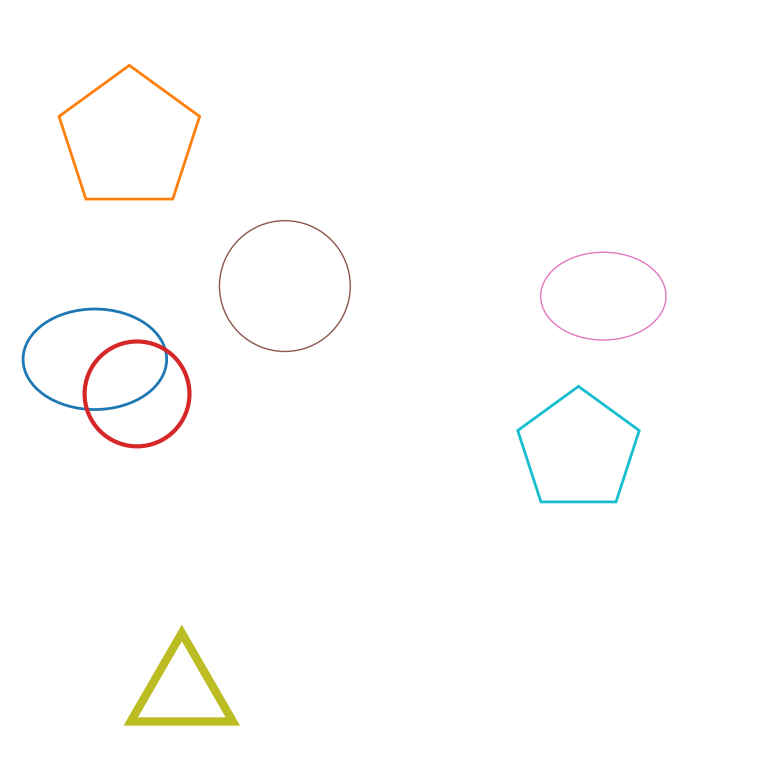[{"shape": "oval", "thickness": 1, "radius": 0.47, "center": [0.123, 0.533]}, {"shape": "pentagon", "thickness": 1, "radius": 0.48, "center": [0.168, 0.819]}, {"shape": "circle", "thickness": 1.5, "radius": 0.34, "center": [0.178, 0.488]}, {"shape": "circle", "thickness": 0.5, "radius": 0.42, "center": [0.37, 0.628]}, {"shape": "oval", "thickness": 0.5, "radius": 0.41, "center": [0.784, 0.615]}, {"shape": "triangle", "thickness": 3, "radius": 0.38, "center": [0.236, 0.101]}, {"shape": "pentagon", "thickness": 1, "radius": 0.41, "center": [0.751, 0.415]}]